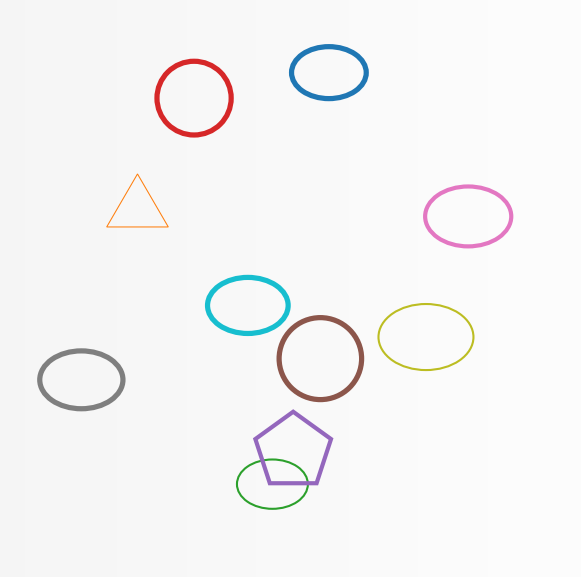[{"shape": "oval", "thickness": 2.5, "radius": 0.32, "center": [0.566, 0.873]}, {"shape": "triangle", "thickness": 0.5, "radius": 0.31, "center": [0.237, 0.637]}, {"shape": "oval", "thickness": 1, "radius": 0.31, "center": [0.469, 0.161]}, {"shape": "circle", "thickness": 2.5, "radius": 0.32, "center": [0.334, 0.829]}, {"shape": "pentagon", "thickness": 2, "radius": 0.34, "center": [0.504, 0.218]}, {"shape": "circle", "thickness": 2.5, "radius": 0.35, "center": [0.551, 0.378]}, {"shape": "oval", "thickness": 2, "radius": 0.37, "center": [0.806, 0.624]}, {"shape": "oval", "thickness": 2.5, "radius": 0.36, "center": [0.14, 0.341]}, {"shape": "oval", "thickness": 1, "radius": 0.41, "center": [0.733, 0.416]}, {"shape": "oval", "thickness": 2.5, "radius": 0.35, "center": [0.426, 0.47]}]